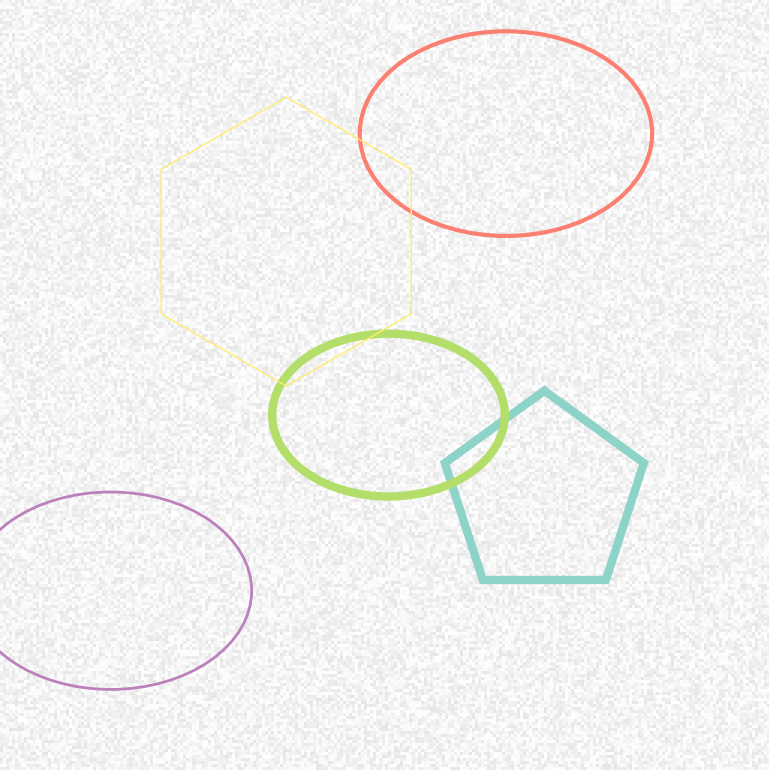[{"shape": "pentagon", "thickness": 3, "radius": 0.68, "center": [0.707, 0.357]}, {"shape": "oval", "thickness": 1.5, "radius": 0.95, "center": [0.657, 0.826]}, {"shape": "oval", "thickness": 3, "radius": 0.76, "center": [0.505, 0.461]}, {"shape": "oval", "thickness": 1, "radius": 0.92, "center": [0.144, 0.233]}, {"shape": "hexagon", "thickness": 0.5, "radius": 0.94, "center": [0.372, 0.686]}]